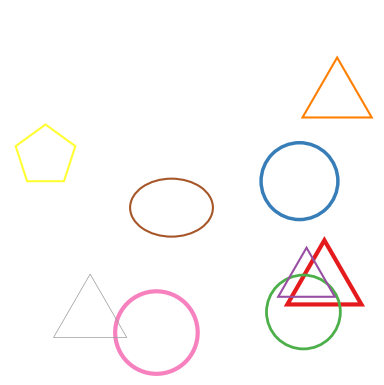[{"shape": "triangle", "thickness": 3, "radius": 0.56, "center": [0.843, 0.265]}, {"shape": "circle", "thickness": 2.5, "radius": 0.5, "center": [0.778, 0.53]}, {"shape": "circle", "thickness": 2, "radius": 0.48, "center": [0.788, 0.19]}, {"shape": "triangle", "thickness": 1.5, "radius": 0.42, "center": [0.796, 0.272]}, {"shape": "triangle", "thickness": 1.5, "radius": 0.52, "center": [0.876, 0.747]}, {"shape": "pentagon", "thickness": 1.5, "radius": 0.41, "center": [0.118, 0.595]}, {"shape": "oval", "thickness": 1.5, "radius": 0.54, "center": [0.445, 0.461]}, {"shape": "circle", "thickness": 3, "radius": 0.54, "center": [0.406, 0.136]}, {"shape": "triangle", "thickness": 0.5, "radius": 0.55, "center": [0.234, 0.178]}]